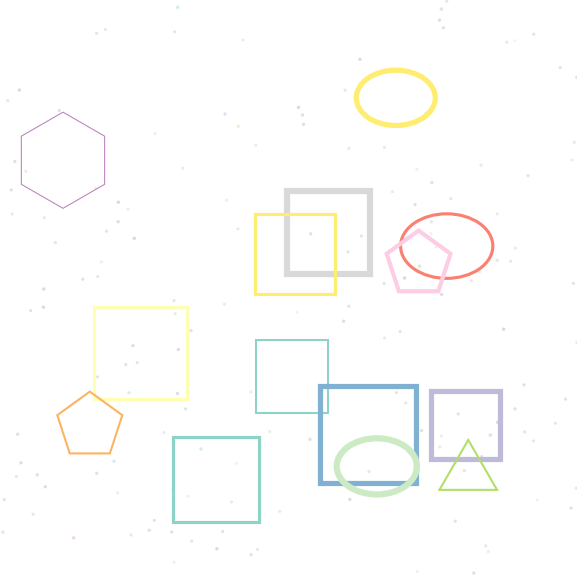[{"shape": "square", "thickness": 1.5, "radius": 0.37, "center": [0.374, 0.169]}, {"shape": "square", "thickness": 1, "radius": 0.31, "center": [0.506, 0.347]}, {"shape": "square", "thickness": 1.5, "radius": 0.4, "center": [0.243, 0.388]}, {"shape": "square", "thickness": 2.5, "radius": 0.3, "center": [0.806, 0.263]}, {"shape": "oval", "thickness": 1.5, "radius": 0.4, "center": [0.774, 0.573]}, {"shape": "square", "thickness": 2.5, "radius": 0.42, "center": [0.637, 0.247]}, {"shape": "pentagon", "thickness": 1, "radius": 0.3, "center": [0.156, 0.262]}, {"shape": "triangle", "thickness": 1, "radius": 0.29, "center": [0.811, 0.18]}, {"shape": "pentagon", "thickness": 2, "radius": 0.29, "center": [0.725, 0.542]}, {"shape": "square", "thickness": 3, "radius": 0.36, "center": [0.569, 0.597]}, {"shape": "hexagon", "thickness": 0.5, "radius": 0.42, "center": [0.109, 0.722]}, {"shape": "oval", "thickness": 3, "radius": 0.35, "center": [0.653, 0.192]}, {"shape": "oval", "thickness": 2.5, "radius": 0.34, "center": [0.685, 0.83]}, {"shape": "square", "thickness": 1.5, "radius": 0.35, "center": [0.511, 0.559]}]